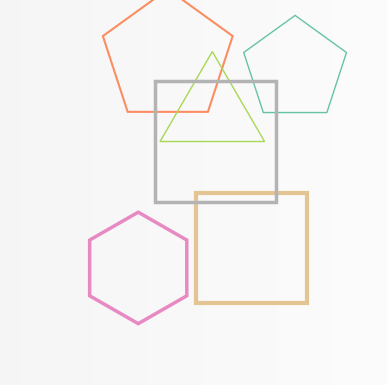[{"shape": "pentagon", "thickness": 1, "radius": 0.7, "center": [0.762, 0.82]}, {"shape": "pentagon", "thickness": 1.5, "radius": 0.88, "center": [0.433, 0.852]}, {"shape": "hexagon", "thickness": 2.5, "radius": 0.72, "center": [0.357, 0.304]}, {"shape": "triangle", "thickness": 1, "radius": 0.78, "center": [0.548, 0.71]}, {"shape": "square", "thickness": 3, "radius": 0.72, "center": [0.648, 0.356]}, {"shape": "square", "thickness": 2.5, "radius": 0.78, "center": [0.557, 0.632]}]